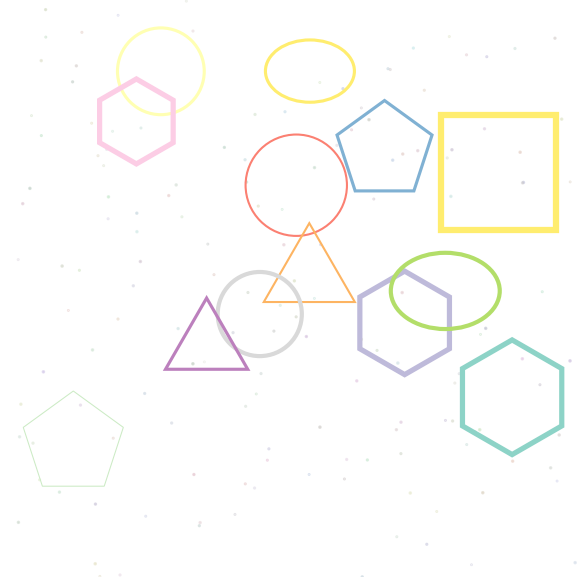[{"shape": "hexagon", "thickness": 2.5, "radius": 0.5, "center": [0.887, 0.311]}, {"shape": "circle", "thickness": 1.5, "radius": 0.38, "center": [0.279, 0.876]}, {"shape": "hexagon", "thickness": 2.5, "radius": 0.45, "center": [0.701, 0.44]}, {"shape": "circle", "thickness": 1, "radius": 0.44, "center": [0.513, 0.678]}, {"shape": "pentagon", "thickness": 1.5, "radius": 0.43, "center": [0.666, 0.739]}, {"shape": "triangle", "thickness": 1, "radius": 0.46, "center": [0.536, 0.522]}, {"shape": "oval", "thickness": 2, "radius": 0.47, "center": [0.771, 0.495]}, {"shape": "hexagon", "thickness": 2.5, "radius": 0.37, "center": [0.236, 0.789]}, {"shape": "circle", "thickness": 2, "radius": 0.36, "center": [0.45, 0.455]}, {"shape": "triangle", "thickness": 1.5, "radius": 0.41, "center": [0.358, 0.401]}, {"shape": "pentagon", "thickness": 0.5, "radius": 0.46, "center": [0.127, 0.231]}, {"shape": "square", "thickness": 3, "radius": 0.5, "center": [0.863, 0.701]}, {"shape": "oval", "thickness": 1.5, "radius": 0.39, "center": [0.537, 0.876]}]